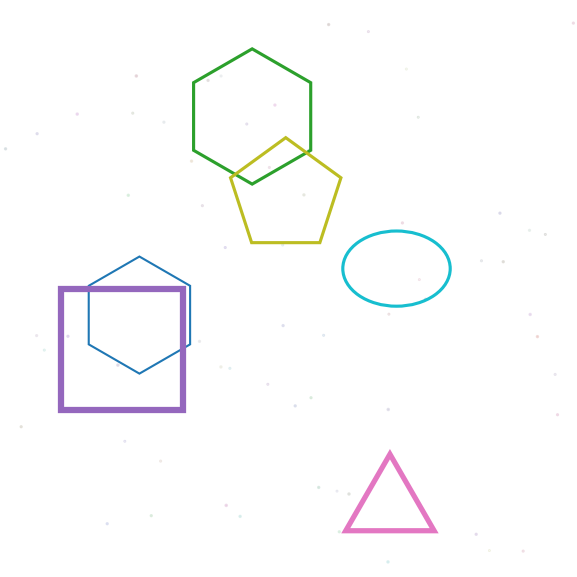[{"shape": "hexagon", "thickness": 1, "radius": 0.51, "center": [0.241, 0.454]}, {"shape": "hexagon", "thickness": 1.5, "radius": 0.59, "center": [0.437, 0.797]}, {"shape": "square", "thickness": 3, "radius": 0.53, "center": [0.211, 0.394]}, {"shape": "triangle", "thickness": 2.5, "radius": 0.44, "center": [0.675, 0.124]}, {"shape": "pentagon", "thickness": 1.5, "radius": 0.5, "center": [0.495, 0.66]}, {"shape": "oval", "thickness": 1.5, "radius": 0.46, "center": [0.687, 0.534]}]